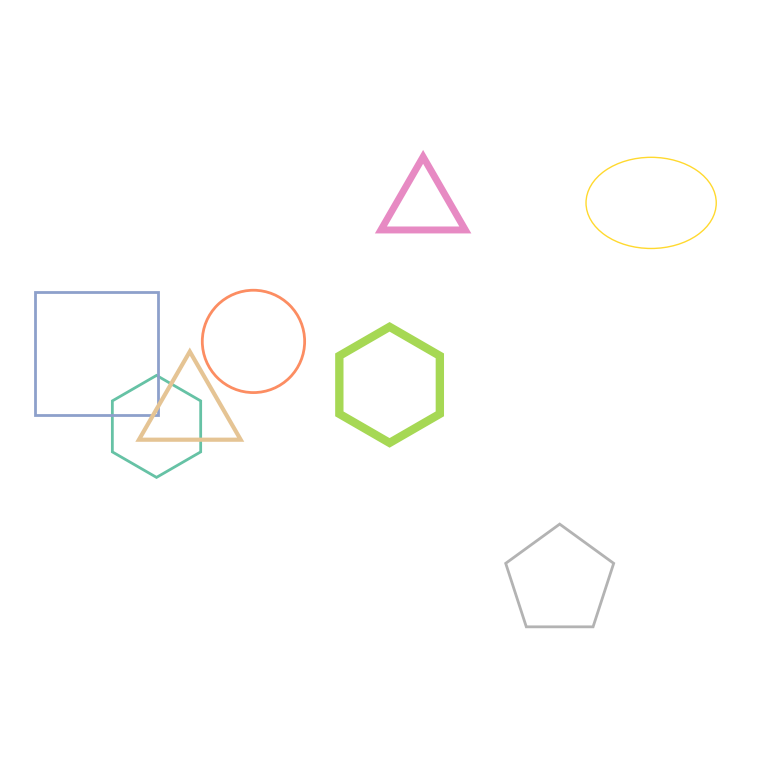[{"shape": "hexagon", "thickness": 1, "radius": 0.33, "center": [0.203, 0.446]}, {"shape": "circle", "thickness": 1, "radius": 0.33, "center": [0.329, 0.557]}, {"shape": "square", "thickness": 1, "radius": 0.4, "center": [0.126, 0.54]}, {"shape": "triangle", "thickness": 2.5, "radius": 0.32, "center": [0.549, 0.733]}, {"shape": "hexagon", "thickness": 3, "radius": 0.38, "center": [0.506, 0.5]}, {"shape": "oval", "thickness": 0.5, "radius": 0.42, "center": [0.846, 0.737]}, {"shape": "triangle", "thickness": 1.5, "radius": 0.38, "center": [0.246, 0.467]}, {"shape": "pentagon", "thickness": 1, "radius": 0.37, "center": [0.727, 0.246]}]